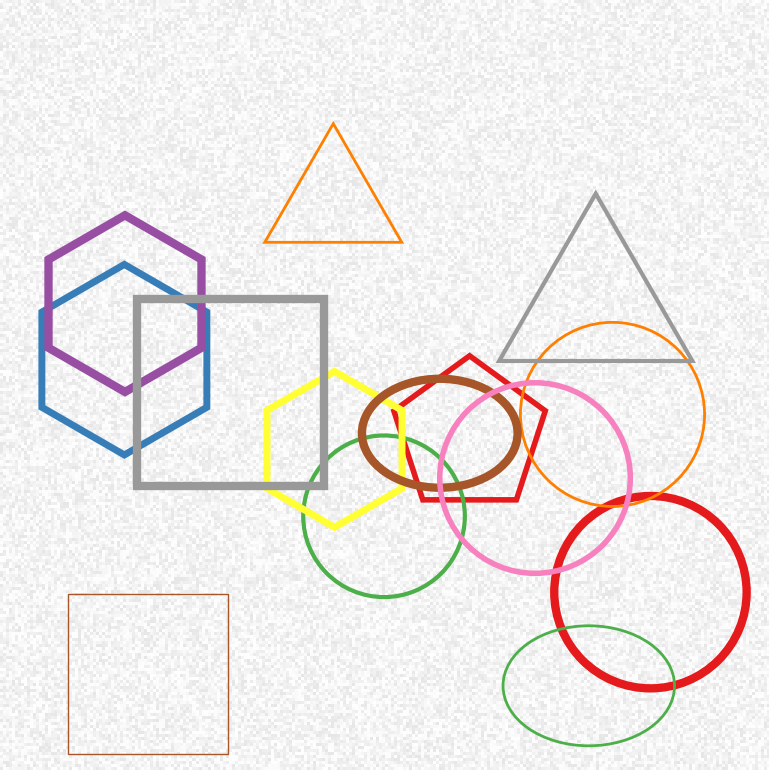[{"shape": "pentagon", "thickness": 2, "radius": 0.52, "center": [0.61, 0.435]}, {"shape": "circle", "thickness": 3, "radius": 0.62, "center": [0.845, 0.231]}, {"shape": "hexagon", "thickness": 2.5, "radius": 0.62, "center": [0.162, 0.533]}, {"shape": "oval", "thickness": 1, "radius": 0.56, "center": [0.765, 0.109]}, {"shape": "circle", "thickness": 1.5, "radius": 0.52, "center": [0.499, 0.33]}, {"shape": "hexagon", "thickness": 3, "radius": 0.57, "center": [0.162, 0.606]}, {"shape": "circle", "thickness": 1, "radius": 0.6, "center": [0.795, 0.462]}, {"shape": "triangle", "thickness": 1, "radius": 0.51, "center": [0.433, 0.737]}, {"shape": "hexagon", "thickness": 2.5, "radius": 0.51, "center": [0.434, 0.416]}, {"shape": "oval", "thickness": 3, "radius": 0.51, "center": [0.571, 0.437]}, {"shape": "square", "thickness": 0.5, "radius": 0.52, "center": [0.192, 0.124]}, {"shape": "circle", "thickness": 2, "radius": 0.62, "center": [0.695, 0.379]}, {"shape": "triangle", "thickness": 1.5, "radius": 0.72, "center": [0.774, 0.604]}, {"shape": "square", "thickness": 3, "radius": 0.61, "center": [0.299, 0.49]}]